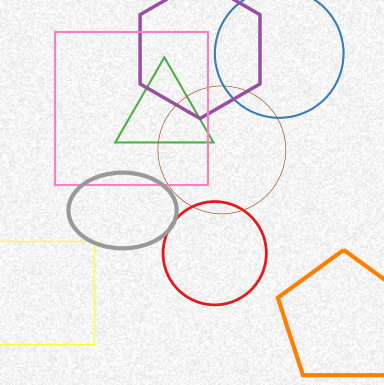[{"shape": "circle", "thickness": 2, "radius": 0.67, "center": [0.558, 0.342]}, {"shape": "circle", "thickness": 1.5, "radius": 0.84, "center": [0.725, 0.861]}, {"shape": "triangle", "thickness": 1.5, "radius": 0.74, "center": [0.427, 0.704]}, {"shape": "hexagon", "thickness": 2.5, "radius": 0.9, "center": [0.52, 0.872]}, {"shape": "pentagon", "thickness": 3, "radius": 0.9, "center": [0.893, 0.171]}, {"shape": "square", "thickness": 1, "radius": 0.67, "center": [0.111, 0.24]}, {"shape": "circle", "thickness": 0.5, "radius": 0.83, "center": [0.576, 0.611]}, {"shape": "square", "thickness": 1.5, "radius": 0.99, "center": [0.342, 0.717]}, {"shape": "oval", "thickness": 3, "radius": 0.7, "center": [0.318, 0.453]}]